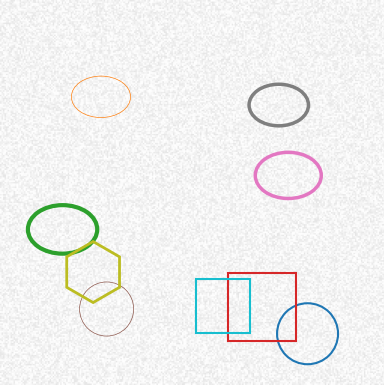[{"shape": "circle", "thickness": 1.5, "radius": 0.4, "center": [0.799, 0.133]}, {"shape": "oval", "thickness": 0.5, "radius": 0.38, "center": [0.262, 0.749]}, {"shape": "oval", "thickness": 3, "radius": 0.45, "center": [0.163, 0.404]}, {"shape": "square", "thickness": 1.5, "radius": 0.44, "center": [0.68, 0.203]}, {"shape": "circle", "thickness": 0.5, "radius": 0.35, "center": [0.277, 0.197]}, {"shape": "oval", "thickness": 2.5, "radius": 0.43, "center": [0.749, 0.544]}, {"shape": "oval", "thickness": 2.5, "radius": 0.39, "center": [0.724, 0.727]}, {"shape": "hexagon", "thickness": 2, "radius": 0.4, "center": [0.242, 0.293]}, {"shape": "square", "thickness": 1.5, "radius": 0.35, "center": [0.58, 0.206]}]